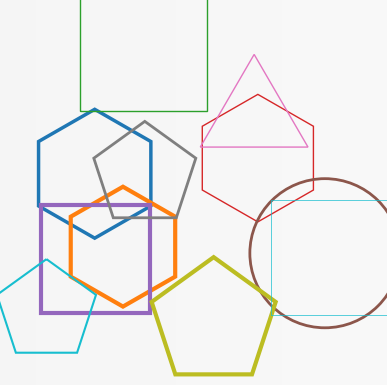[{"shape": "hexagon", "thickness": 2.5, "radius": 0.84, "center": [0.244, 0.549]}, {"shape": "hexagon", "thickness": 3, "radius": 0.78, "center": [0.317, 0.359]}, {"shape": "square", "thickness": 1, "radius": 0.82, "center": [0.37, 0.877]}, {"shape": "hexagon", "thickness": 1, "radius": 0.83, "center": [0.665, 0.589]}, {"shape": "square", "thickness": 3, "radius": 0.7, "center": [0.246, 0.327]}, {"shape": "circle", "thickness": 2, "radius": 0.97, "center": [0.838, 0.342]}, {"shape": "triangle", "thickness": 1, "radius": 0.8, "center": [0.656, 0.698]}, {"shape": "pentagon", "thickness": 2, "radius": 0.69, "center": [0.374, 0.546]}, {"shape": "pentagon", "thickness": 3, "radius": 0.84, "center": [0.551, 0.164]}, {"shape": "pentagon", "thickness": 1.5, "radius": 0.67, "center": [0.12, 0.193]}, {"shape": "square", "thickness": 0.5, "radius": 0.75, "center": [0.849, 0.331]}]